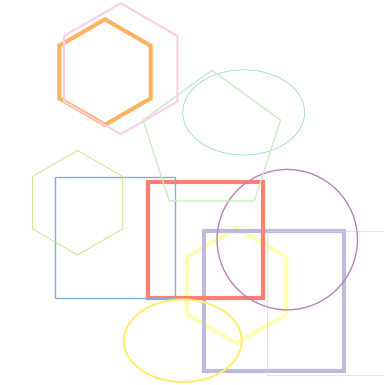[{"shape": "oval", "thickness": 0.5, "radius": 0.79, "center": [0.633, 0.708]}, {"shape": "hexagon", "thickness": 3, "radius": 0.75, "center": [0.615, 0.258]}, {"shape": "square", "thickness": 3, "radius": 0.91, "center": [0.713, 0.217]}, {"shape": "square", "thickness": 3, "radius": 0.75, "center": [0.534, 0.376]}, {"shape": "square", "thickness": 1, "radius": 0.78, "center": [0.299, 0.384]}, {"shape": "hexagon", "thickness": 3, "radius": 0.68, "center": [0.273, 0.813]}, {"shape": "hexagon", "thickness": 0.5, "radius": 0.68, "center": [0.202, 0.474]}, {"shape": "hexagon", "thickness": 1.5, "radius": 0.85, "center": [0.314, 0.821]}, {"shape": "square", "thickness": 0.5, "radius": 0.93, "center": [0.881, 0.214]}, {"shape": "circle", "thickness": 1, "radius": 0.91, "center": [0.746, 0.378]}, {"shape": "pentagon", "thickness": 1, "radius": 0.94, "center": [0.55, 0.63]}, {"shape": "oval", "thickness": 1.5, "radius": 0.77, "center": [0.475, 0.115]}]